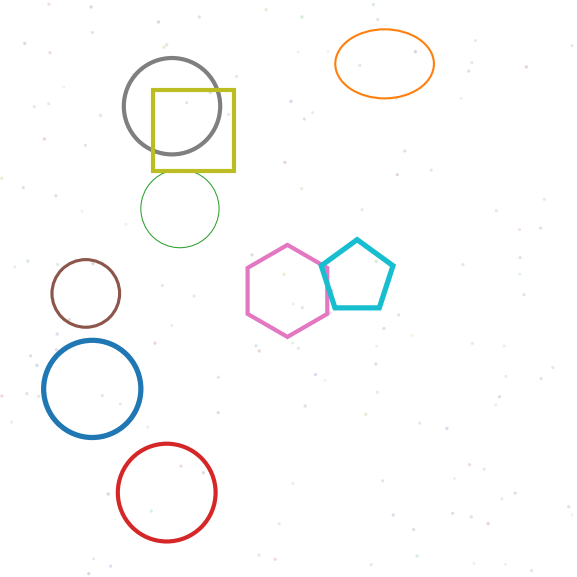[{"shape": "circle", "thickness": 2.5, "radius": 0.42, "center": [0.16, 0.326]}, {"shape": "oval", "thickness": 1, "radius": 0.43, "center": [0.666, 0.889]}, {"shape": "circle", "thickness": 0.5, "radius": 0.34, "center": [0.312, 0.638]}, {"shape": "circle", "thickness": 2, "radius": 0.42, "center": [0.289, 0.146]}, {"shape": "circle", "thickness": 1.5, "radius": 0.29, "center": [0.149, 0.491]}, {"shape": "hexagon", "thickness": 2, "radius": 0.4, "center": [0.498, 0.495]}, {"shape": "circle", "thickness": 2, "radius": 0.42, "center": [0.298, 0.815]}, {"shape": "square", "thickness": 2, "radius": 0.35, "center": [0.335, 0.773]}, {"shape": "pentagon", "thickness": 2.5, "radius": 0.33, "center": [0.618, 0.519]}]